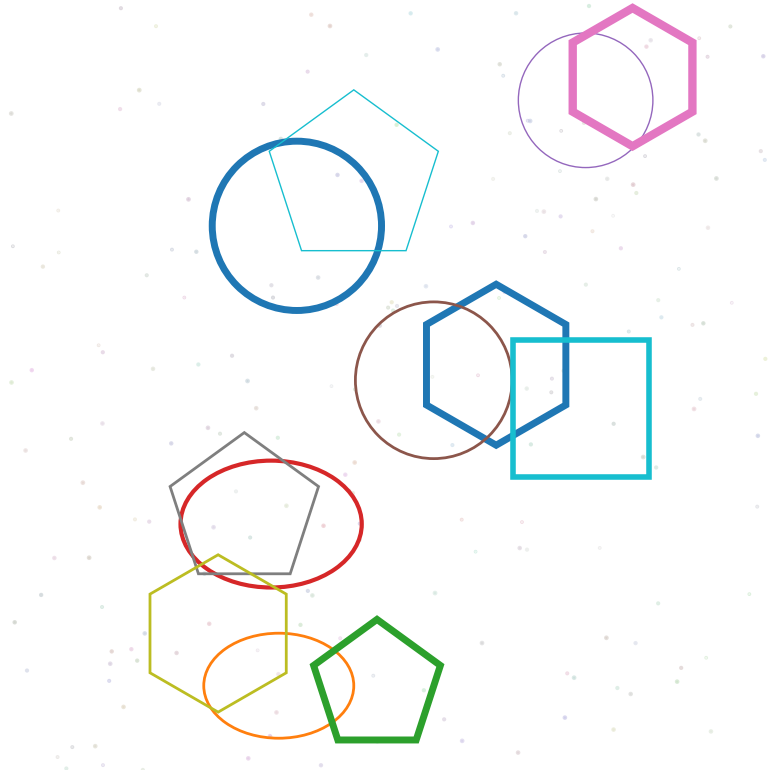[{"shape": "hexagon", "thickness": 2.5, "radius": 0.52, "center": [0.644, 0.526]}, {"shape": "circle", "thickness": 2.5, "radius": 0.55, "center": [0.386, 0.707]}, {"shape": "oval", "thickness": 1, "radius": 0.49, "center": [0.362, 0.109]}, {"shape": "pentagon", "thickness": 2.5, "radius": 0.43, "center": [0.49, 0.109]}, {"shape": "oval", "thickness": 1.5, "radius": 0.59, "center": [0.352, 0.319]}, {"shape": "circle", "thickness": 0.5, "radius": 0.44, "center": [0.761, 0.87]}, {"shape": "circle", "thickness": 1, "radius": 0.51, "center": [0.563, 0.506]}, {"shape": "hexagon", "thickness": 3, "radius": 0.45, "center": [0.822, 0.9]}, {"shape": "pentagon", "thickness": 1, "radius": 0.51, "center": [0.317, 0.337]}, {"shape": "hexagon", "thickness": 1, "radius": 0.51, "center": [0.283, 0.177]}, {"shape": "pentagon", "thickness": 0.5, "radius": 0.58, "center": [0.459, 0.768]}, {"shape": "square", "thickness": 2, "radius": 0.44, "center": [0.754, 0.47]}]